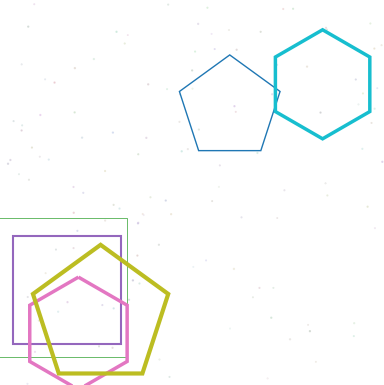[{"shape": "pentagon", "thickness": 1, "radius": 0.69, "center": [0.597, 0.72]}, {"shape": "square", "thickness": 0.5, "radius": 0.9, "center": [0.149, 0.253]}, {"shape": "square", "thickness": 1.5, "radius": 0.7, "center": [0.175, 0.247]}, {"shape": "hexagon", "thickness": 2.5, "radius": 0.73, "center": [0.204, 0.134]}, {"shape": "pentagon", "thickness": 3, "radius": 0.92, "center": [0.261, 0.179]}, {"shape": "hexagon", "thickness": 2.5, "radius": 0.71, "center": [0.838, 0.781]}]